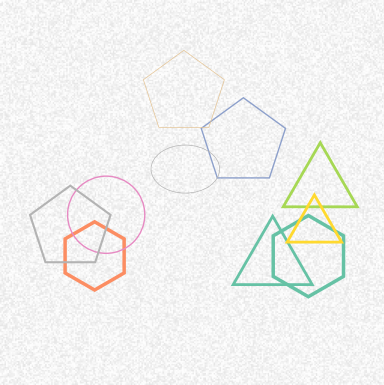[{"shape": "hexagon", "thickness": 2.5, "radius": 0.53, "center": [0.801, 0.335]}, {"shape": "triangle", "thickness": 2, "radius": 0.59, "center": [0.708, 0.32]}, {"shape": "hexagon", "thickness": 2.5, "radius": 0.44, "center": [0.246, 0.335]}, {"shape": "pentagon", "thickness": 1, "radius": 0.58, "center": [0.632, 0.631]}, {"shape": "circle", "thickness": 1, "radius": 0.5, "center": [0.276, 0.442]}, {"shape": "triangle", "thickness": 2, "radius": 0.56, "center": [0.832, 0.518]}, {"shape": "triangle", "thickness": 2, "radius": 0.41, "center": [0.817, 0.412]}, {"shape": "pentagon", "thickness": 0.5, "radius": 0.55, "center": [0.478, 0.759]}, {"shape": "oval", "thickness": 0.5, "radius": 0.45, "center": [0.481, 0.561]}, {"shape": "pentagon", "thickness": 1.5, "radius": 0.55, "center": [0.183, 0.408]}]